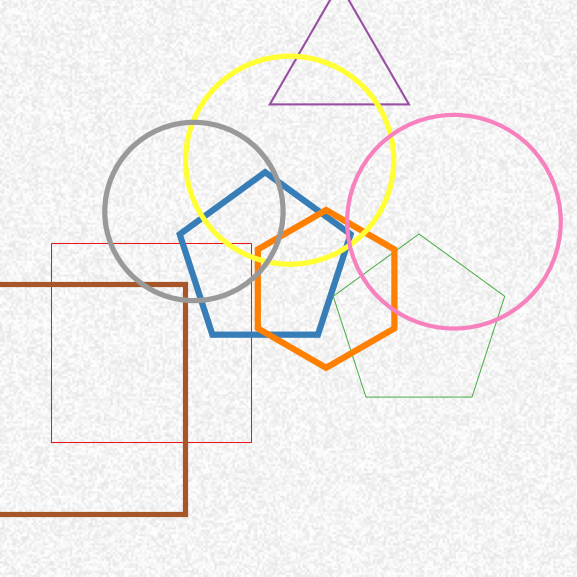[{"shape": "square", "thickness": 0.5, "radius": 0.86, "center": [0.262, 0.406]}, {"shape": "pentagon", "thickness": 3, "radius": 0.78, "center": [0.459, 0.545]}, {"shape": "pentagon", "thickness": 0.5, "radius": 0.78, "center": [0.725, 0.438]}, {"shape": "triangle", "thickness": 1, "radius": 0.7, "center": [0.588, 0.888]}, {"shape": "hexagon", "thickness": 3, "radius": 0.68, "center": [0.565, 0.499]}, {"shape": "circle", "thickness": 2.5, "radius": 0.9, "center": [0.502, 0.722]}, {"shape": "square", "thickness": 2.5, "radius": 1.0, "center": [0.12, 0.308]}, {"shape": "circle", "thickness": 2, "radius": 0.92, "center": [0.786, 0.615]}, {"shape": "circle", "thickness": 2.5, "radius": 0.77, "center": [0.336, 0.633]}]